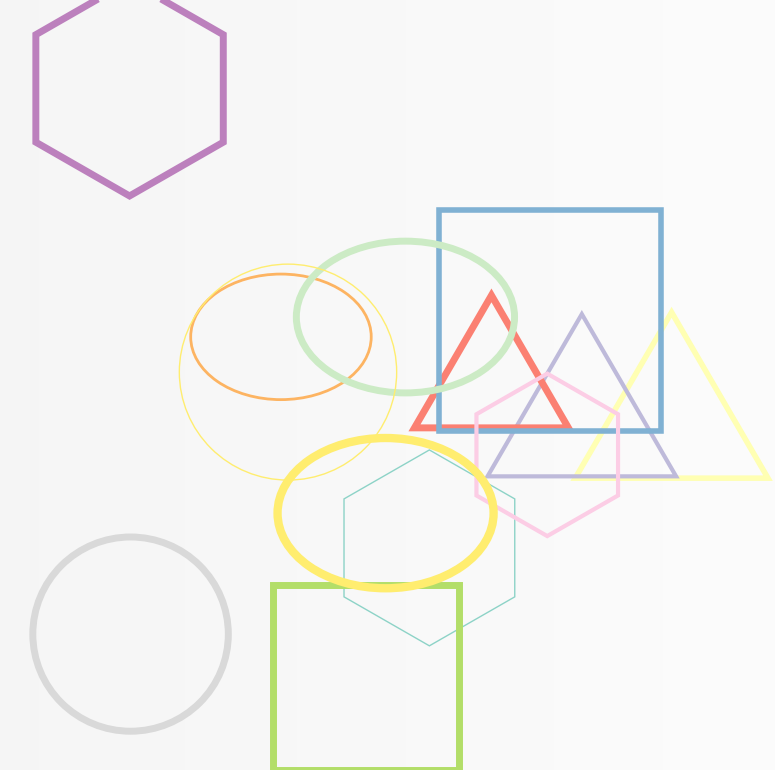[{"shape": "hexagon", "thickness": 0.5, "radius": 0.64, "center": [0.554, 0.288]}, {"shape": "triangle", "thickness": 2, "radius": 0.72, "center": [0.867, 0.451]}, {"shape": "triangle", "thickness": 1.5, "radius": 0.7, "center": [0.751, 0.452]}, {"shape": "triangle", "thickness": 2.5, "radius": 0.57, "center": [0.634, 0.502]}, {"shape": "square", "thickness": 2, "radius": 0.72, "center": [0.71, 0.584]}, {"shape": "oval", "thickness": 1, "radius": 0.58, "center": [0.363, 0.563]}, {"shape": "square", "thickness": 2.5, "radius": 0.6, "center": [0.473, 0.12]}, {"shape": "hexagon", "thickness": 1.5, "radius": 0.53, "center": [0.706, 0.409]}, {"shape": "circle", "thickness": 2.5, "radius": 0.63, "center": [0.168, 0.176]}, {"shape": "hexagon", "thickness": 2.5, "radius": 0.7, "center": [0.167, 0.885]}, {"shape": "oval", "thickness": 2.5, "radius": 0.7, "center": [0.523, 0.588]}, {"shape": "circle", "thickness": 0.5, "radius": 0.7, "center": [0.372, 0.517]}, {"shape": "oval", "thickness": 3, "radius": 0.7, "center": [0.498, 0.334]}]